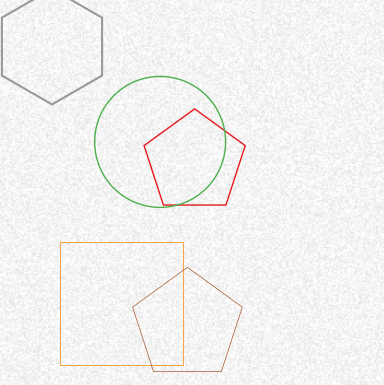[{"shape": "pentagon", "thickness": 1, "radius": 0.69, "center": [0.506, 0.579]}, {"shape": "circle", "thickness": 1, "radius": 0.85, "center": [0.416, 0.631]}, {"shape": "square", "thickness": 0.5, "radius": 0.8, "center": [0.316, 0.211]}, {"shape": "pentagon", "thickness": 0.5, "radius": 0.75, "center": [0.487, 0.156]}, {"shape": "hexagon", "thickness": 1.5, "radius": 0.75, "center": [0.135, 0.879]}]